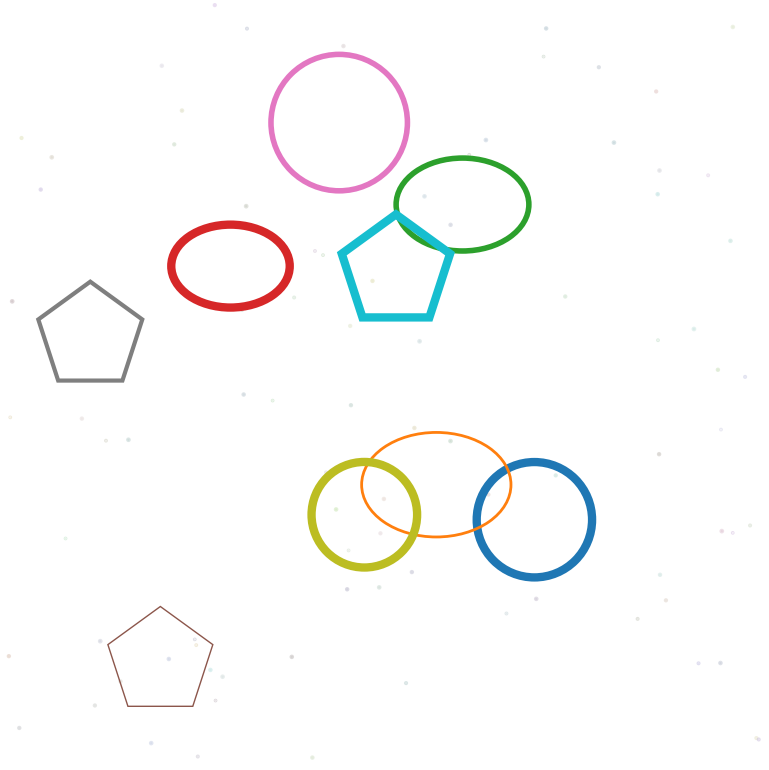[{"shape": "circle", "thickness": 3, "radius": 0.37, "center": [0.694, 0.325]}, {"shape": "oval", "thickness": 1, "radius": 0.48, "center": [0.567, 0.371]}, {"shape": "oval", "thickness": 2, "radius": 0.43, "center": [0.601, 0.734]}, {"shape": "oval", "thickness": 3, "radius": 0.38, "center": [0.299, 0.654]}, {"shape": "pentagon", "thickness": 0.5, "radius": 0.36, "center": [0.208, 0.141]}, {"shape": "circle", "thickness": 2, "radius": 0.44, "center": [0.441, 0.841]}, {"shape": "pentagon", "thickness": 1.5, "radius": 0.35, "center": [0.117, 0.563]}, {"shape": "circle", "thickness": 3, "radius": 0.34, "center": [0.473, 0.332]}, {"shape": "pentagon", "thickness": 3, "radius": 0.37, "center": [0.514, 0.648]}]